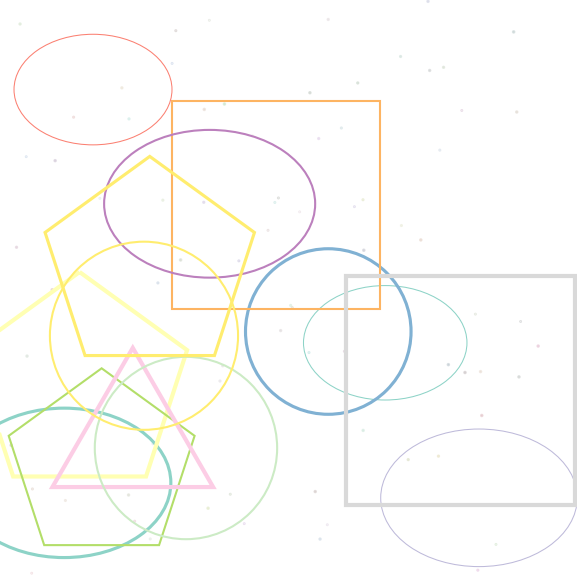[{"shape": "oval", "thickness": 1.5, "radius": 0.92, "center": [0.111, 0.163]}, {"shape": "oval", "thickness": 0.5, "radius": 0.71, "center": [0.667, 0.406]}, {"shape": "pentagon", "thickness": 2, "radius": 0.98, "center": [0.138, 0.332]}, {"shape": "oval", "thickness": 0.5, "radius": 0.85, "center": [0.829, 0.137]}, {"shape": "oval", "thickness": 0.5, "radius": 0.68, "center": [0.161, 0.844]}, {"shape": "circle", "thickness": 1.5, "radius": 0.72, "center": [0.568, 0.425]}, {"shape": "square", "thickness": 1, "radius": 0.9, "center": [0.479, 0.644]}, {"shape": "pentagon", "thickness": 1, "radius": 0.85, "center": [0.176, 0.192]}, {"shape": "triangle", "thickness": 2, "radius": 0.8, "center": [0.23, 0.236]}, {"shape": "square", "thickness": 2, "radius": 0.99, "center": [0.798, 0.324]}, {"shape": "oval", "thickness": 1, "radius": 0.91, "center": [0.363, 0.646]}, {"shape": "circle", "thickness": 1, "radius": 0.79, "center": [0.322, 0.223]}, {"shape": "pentagon", "thickness": 1.5, "radius": 0.95, "center": [0.259, 0.538]}, {"shape": "circle", "thickness": 1, "radius": 0.81, "center": [0.249, 0.418]}]